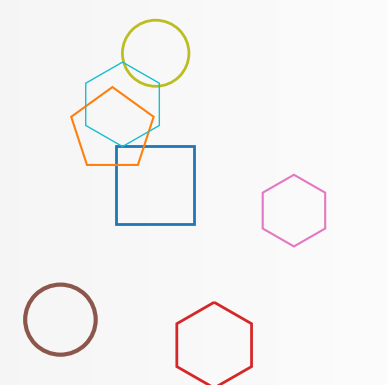[{"shape": "square", "thickness": 2, "radius": 0.5, "center": [0.401, 0.519]}, {"shape": "pentagon", "thickness": 1.5, "radius": 0.56, "center": [0.29, 0.662]}, {"shape": "hexagon", "thickness": 2, "radius": 0.56, "center": [0.553, 0.104]}, {"shape": "circle", "thickness": 3, "radius": 0.45, "center": [0.156, 0.17]}, {"shape": "hexagon", "thickness": 1.5, "radius": 0.47, "center": [0.759, 0.453]}, {"shape": "circle", "thickness": 2, "radius": 0.43, "center": [0.402, 0.862]}, {"shape": "hexagon", "thickness": 1, "radius": 0.55, "center": [0.316, 0.729]}]